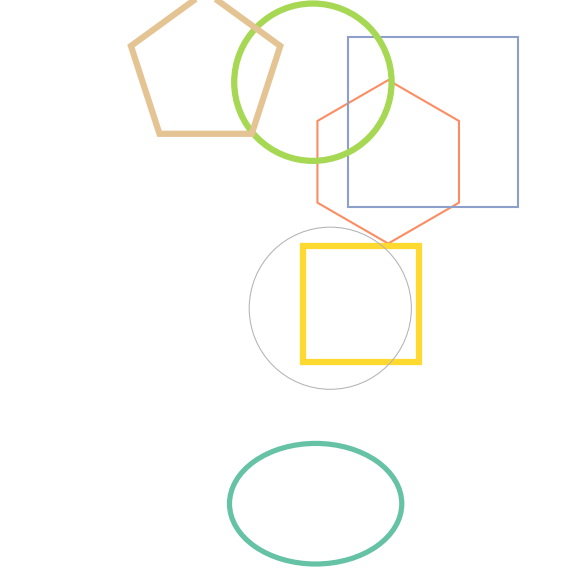[{"shape": "oval", "thickness": 2.5, "radius": 0.75, "center": [0.547, 0.127]}, {"shape": "hexagon", "thickness": 1, "radius": 0.71, "center": [0.672, 0.719]}, {"shape": "square", "thickness": 1, "radius": 0.73, "center": [0.75, 0.788]}, {"shape": "circle", "thickness": 3, "radius": 0.68, "center": [0.542, 0.857]}, {"shape": "square", "thickness": 3, "radius": 0.5, "center": [0.625, 0.473]}, {"shape": "pentagon", "thickness": 3, "radius": 0.68, "center": [0.356, 0.877]}, {"shape": "circle", "thickness": 0.5, "radius": 0.7, "center": [0.572, 0.465]}]